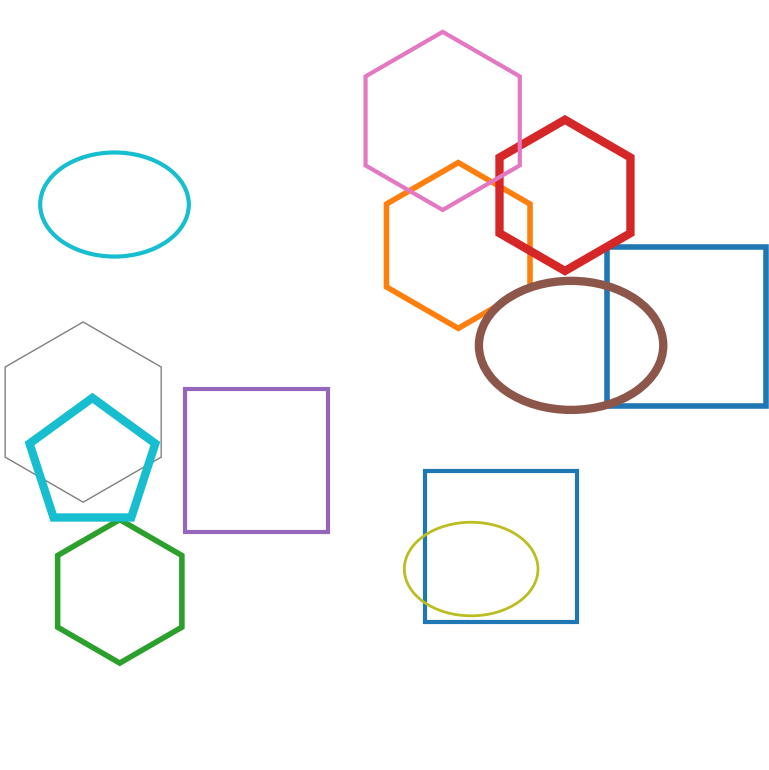[{"shape": "square", "thickness": 1.5, "radius": 0.49, "center": [0.651, 0.29]}, {"shape": "square", "thickness": 2, "radius": 0.52, "center": [0.892, 0.576]}, {"shape": "hexagon", "thickness": 2, "radius": 0.54, "center": [0.595, 0.681]}, {"shape": "hexagon", "thickness": 2, "radius": 0.47, "center": [0.156, 0.232]}, {"shape": "hexagon", "thickness": 3, "radius": 0.49, "center": [0.734, 0.746]}, {"shape": "square", "thickness": 1.5, "radius": 0.46, "center": [0.333, 0.402]}, {"shape": "oval", "thickness": 3, "radius": 0.6, "center": [0.742, 0.551]}, {"shape": "hexagon", "thickness": 1.5, "radius": 0.58, "center": [0.575, 0.843]}, {"shape": "hexagon", "thickness": 0.5, "radius": 0.59, "center": [0.108, 0.465]}, {"shape": "oval", "thickness": 1, "radius": 0.43, "center": [0.612, 0.261]}, {"shape": "oval", "thickness": 1.5, "radius": 0.48, "center": [0.149, 0.734]}, {"shape": "pentagon", "thickness": 3, "radius": 0.43, "center": [0.12, 0.397]}]